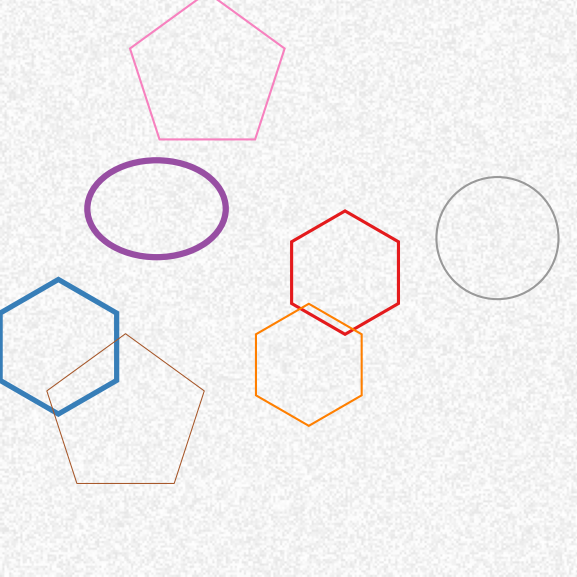[{"shape": "hexagon", "thickness": 1.5, "radius": 0.53, "center": [0.597, 0.527]}, {"shape": "hexagon", "thickness": 2.5, "radius": 0.58, "center": [0.101, 0.399]}, {"shape": "oval", "thickness": 3, "radius": 0.6, "center": [0.271, 0.638]}, {"shape": "hexagon", "thickness": 1, "radius": 0.53, "center": [0.535, 0.367]}, {"shape": "pentagon", "thickness": 0.5, "radius": 0.72, "center": [0.217, 0.278]}, {"shape": "pentagon", "thickness": 1, "radius": 0.7, "center": [0.359, 0.872]}, {"shape": "circle", "thickness": 1, "radius": 0.53, "center": [0.861, 0.587]}]